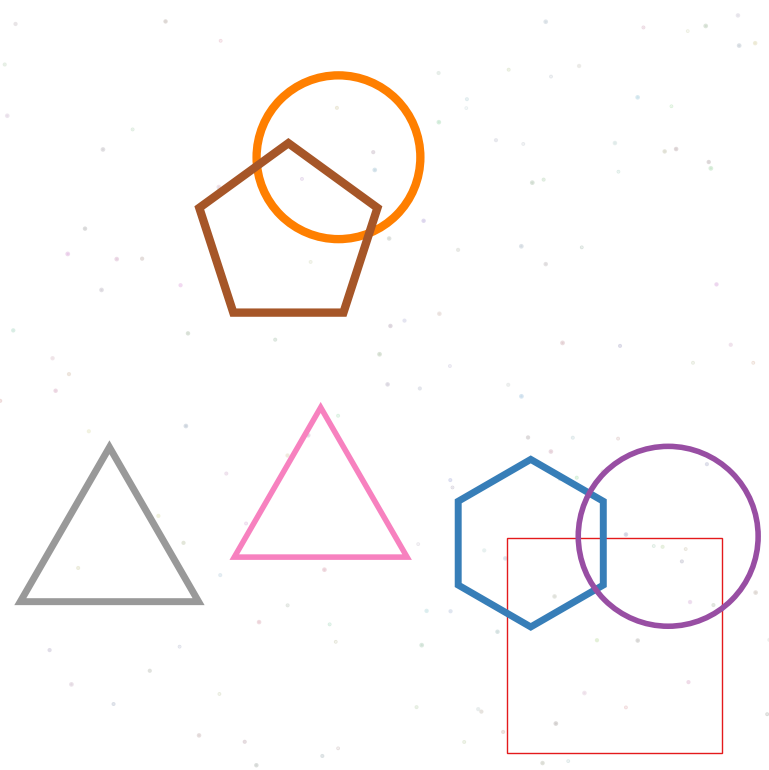[{"shape": "square", "thickness": 0.5, "radius": 0.7, "center": [0.798, 0.161]}, {"shape": "hexagon", "thickness": 2.5, "radius": 0.54, "center": [0.689, 0.295]}, {"shape": "circle", "thickness": 2, "radius": 0.58, "center": [0.868, 0.304]}, {"shape": "circle", "thickness": 3, "radius": 0.53, "center": [0.44, 0.796]}, {"shape": "pentagon", "thickness": 3, "radius": 0.61, "center": [0.375, 0.692]}, {"shape": "triangle", "thickness": 2, "radius": 0.65, "center": [0.416, 0.341]}, {"shape": "triangle", "thickness": 2.5, "radius": 0.67, "center": [0.142, 0.285]}]